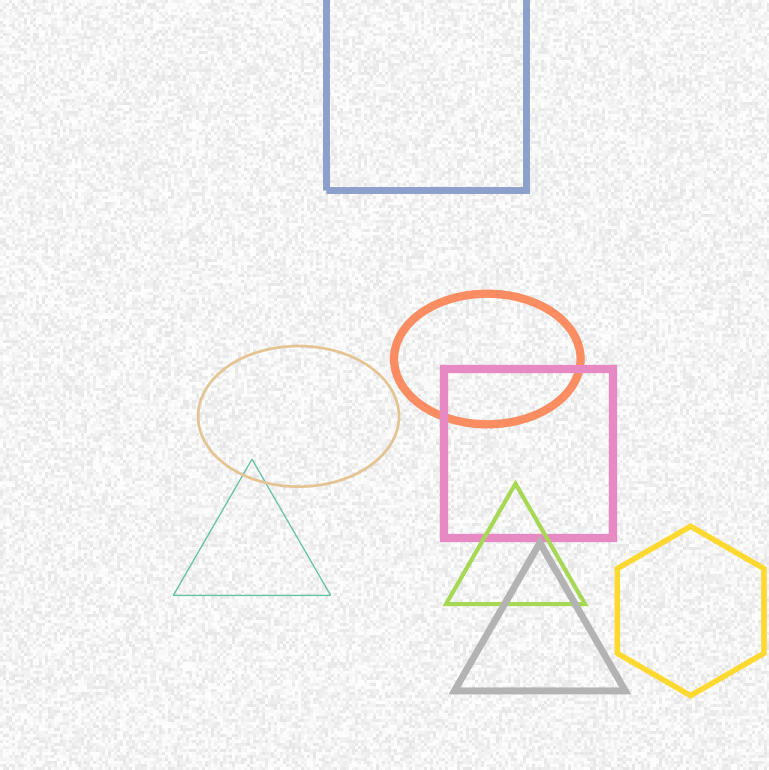[{"shape": "triangle", "thickness": 0.5, "radius": 0.59, "center": [0.327, 0.286]}, {"shape": "oval", "thickness": 3, "radius": 0.61, "center": [0.633, 0.534]}, {"shape": "square", "thickness": 2.5, "radius": 0.65, "center": [0.553, 0.882]}, {"shape": "square", "thickness": 3, "radius": 0.55, "center": [0.687, 0.411]}, {"shape": "triangle", "thickness": 1.5, "radius": 0.52, "center": [0.669, 0.268]}, {"shape": "hexagon", "thickness": 2, "radius": 0.55, "center": [0.897, 0.207]}, {"shape": "oval", "thickness": 1, "radius": 0.65, "center": [0.388, 0.459]}, {"shape": "triangle", "thickness": 2.5, "radius": 0.64, "center": [0.701, 0.167]}]